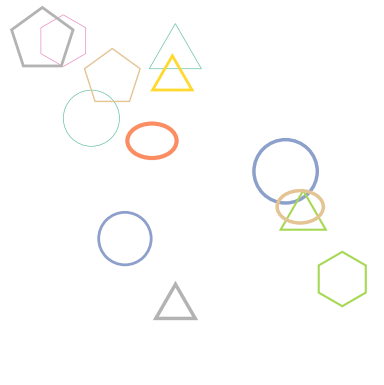[{"shape": "circle", "thickness": 0.5, "radius": 0.36, "center": [0.237, 0.693]}, {"shape": "triangle", "thickness": 0.5, "radius": 0.39, "center": [0.455, 0.861]}, {"shape": "oval", "thickness": 3, "radius": 0.32, "center": [0.395, 0.634]}, {"shape": "circle", "thickness": 2.5, "radius": 0.41, "center": [0.742, 0.555]}, {"shape": "circle", "thickness": 2, "radius": 0.34, "center": [0.324, 0.38]}, {"shape": "hexagon", "thickness": 0.5, "radius": 0.34, "center": [0.164, 0.894]}, {"shape": "hexagon", "thickness": 1.5, "radius": 0.35, "center": [0.889, 0.275]}, {"shape": "triangle", "thickness": 1.5, "radius": 0.34, "center": [0.788, 0.437]}, {"shape": "triangle", "thickness": 2, "radius": 0.3, "center": [0.448, 0.796]}, {"shape": "pentagon", "thickness": 1, "radius": 0.38, "center": [0.292, 0.798]}, {"shape": "oval", "thickness": 2.5, "radius": 0.3, "center": [0.78, 0.463]}, {"shape": "triangle", "thickness": 2.5, "radius": 0.3, "center": [0.456, 0.202]}, {"shape": "pentagon", "thickness": 2, "radius": 0.42, "center": [0.11, 0.897]}]